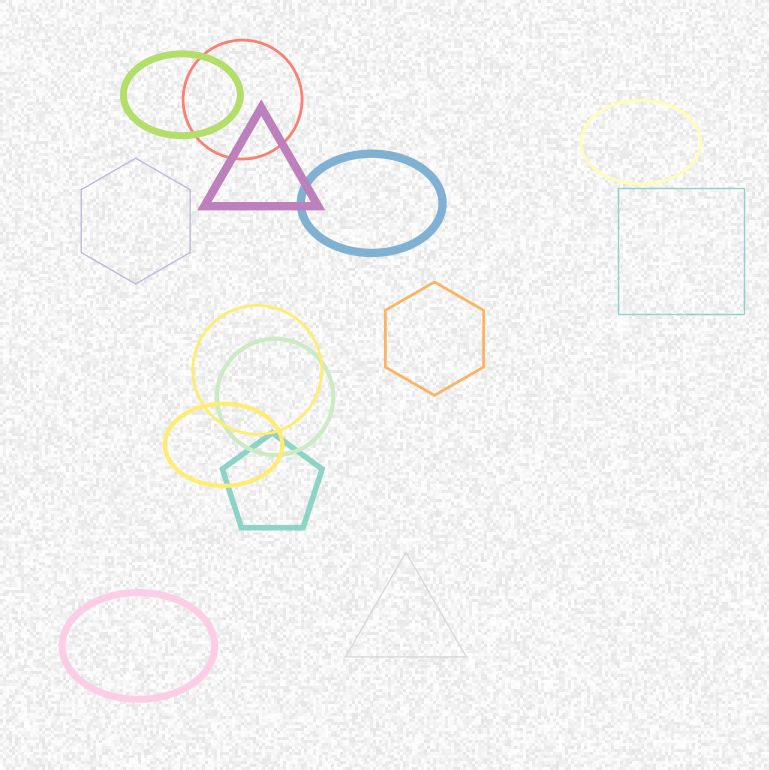[{"shape": "pentagon", "thickness": 2, "radius": 0.34, "center": [0.354, 0.37]}, {"shape": "square", "thickness": 0.5, "radius": 0.41, "center": [0.884, 0.674]}, {"shape": "oval", "thickness": 1, "radius": 0.39, "center": [0.832, 0.815]}, {"shape": "hexagon", "thickness": 0.5, "radius": 0.41, "center": [0.176, 0.713]}, {"shape": "circle", "thickness": 1, "radius": 0.39, "center": [0.315, 0.871]}, {"shape": "oval", "thickness": 3, "radius": 0.46, "center": [0.483, 0.736]}, {"shape": "hexagon", "thickness": 1, "radius": 0.37, "center": [0.564, 0.56]}, {"shape": "oval", "thickness": 2.5, "radius": 0.38, "center": [0.236, 0.877]}, {"shape": "oval", "thickness": 2.5, "radius": 0.5, "center": [0.18, 0.161]}, {"shape": "triangle", "thickness": 0.5, "radius": 0.45, "center": [0.527, 0.192]}, {"shape": "triangle", "thickness": 3, "radius": 0.43, "center": [0.339, 0.775]}, {"shape": "circle", "thickness": 1.5, "radius": 0.38, "center": [0.357, 0.485]}, {"shape": "oval", "thickness": 1.5, "radius": 0.38, "center": [0.29, 0.422]}, {"shape": "circle", "thickness": 1, "radius": 0.42, "center": [0.334, 0.52]}]